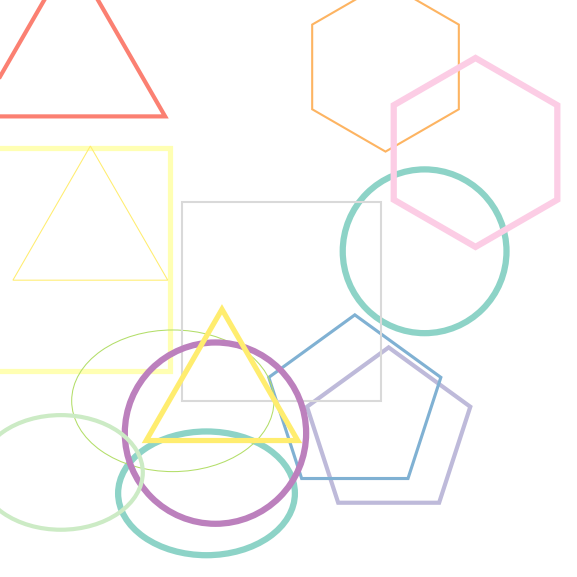[{"shape": "oval", "thickness": 3, "radius": 0.77, "center": [0.358, 0.145]}, {"shape": "circle", "thickness": 3, "radius": 0.71, "center": [0.735, 0.564]}, {"shape": "square", "thickness": 2.5, "radius": 0.97, "center": [0.101, 0.55]}, {"shape": "pentagon", "thickness": 2, "radius": 0.74, "center": [0.673, 0.249]}, {"shape": "triangle", "thickness": 2, "radius": 0.94, "center": [0.123, 0.892]}, {"shape": "pentagon", "thickness": 1.5, "radius": 0.78, "center": [0.614, 0.297]}, {"shape": "hexagon", "thickness": 1, "radius": 0.73, "center": [0.668, 0.883]}, {"shape": "oval", "thickness": 0.5, "radius": 0.88, "center": [0.299, 0.305]}, {"shape": "hexagon", "thickness": 3, "radius": 0.82, "center": [0.823, 0.735]}, {"shape": "square", "thickness": 1, "radius": 0.86, "center": [0.487, 0.478]}, {"shape": "circle", "thickness": 3, "radius": 0.78, "center": [0.373, 0.249]}, {"shape": "oval", "thickness": 2, "radius": 0.71, "center": [0.106, 0.181]}, {"shape": "triangle", "thickness": 2.5, "radius": 0.76, "center": [0.384, 0.312]}, {"shape": "triangle", "thickness": 0.5, "radius": 0.77, "center": [0.156, 0.591]}]